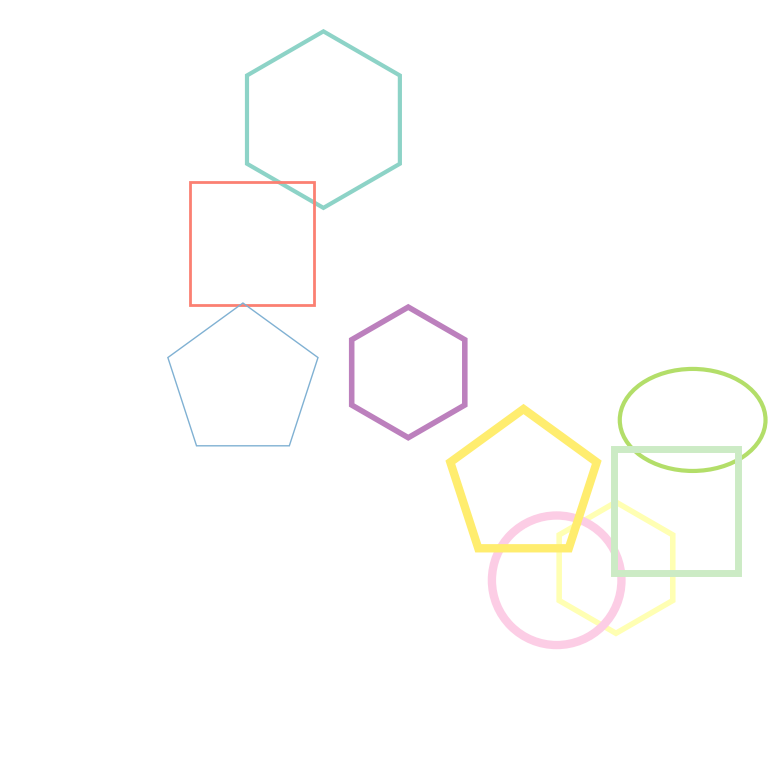[{"shape": "hexagon", "thickness": 1.5, "radius": 0.57, "center": [0.42, 0.845]}, {"shape": "hexagon", "thickness": 2, "radius": 0.43, "center": [0.8, 0.263]}, {"shape": "square", "thickness": 1, "radius": 0.4, "center": [0.327, 0.684]}, {"shape": "pentagon", "thickness": 0.5, "radius": 0.51, "center": [0.315, 0.504]}, {"shape": "oval", "thickness": 1.5, "radius": 0.47, "center": [0.9, 0.455]}, {"shape": "circle", "thickness": 3, "radius": 0.42, "center": [0.723, 0.246]}, {"shape": "hexagon", "thickness": 2, "radius": 0.42, "center": [0.53, 0.516]}, {"shape": "square", "thickness": 2.5, "radius": 0.4, "center": [0.878, 0.336]}, {"shape": "pentagon", "thickness": 3, "radius": 0.5, "center": [0.68, 0.369]}]